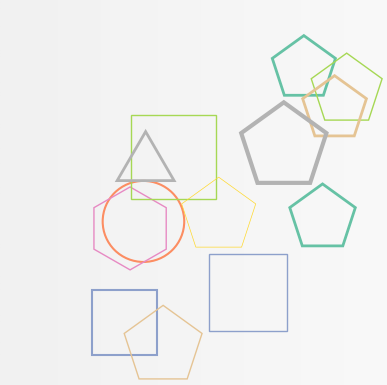[{"shape": "pentagon", "thickness": 2, "radius": 0.43, "center": [0.784, 0.822]}, {"shape": "pentagon", "thickness": 2, "radius": 0.44, "center": [0.832, 0.433]}, {"shape": "circle", "thickness": 1.5, "radius": 0.53, "center": [0.37, 0.425]}, {"shape": "square", "thickness": 1, "radius": 0.5, "center": [0.64, 0.24]}, {"shape": "square", "thickness": 1.5, "radius": 0.43, "center": [0.321, 0.162]}, {"shape": "hexagon", "thickness": 1, "radius": 0.54, "center": [0.336, 0.407]}, {"shape": "pentagon", "thickness": 1, "radius": 0.48, "center": [0.895, 0.766]}, {"shape": "square", "thickness": 1, "radius": 0.55, "center": [0.448, 0.592]}, {"shape": "pentagon", "thickness": 0.5, "radius": 0.5, "center": [0.564, 0.439]}, {"shape": "pentagon", "thickness": 2, "radius": 0.43, "center": [0.863, 0.717]}, {"shape": "pentagon", "thickness": 1, "radius": 0.53, "center": [0.421, 0.101]}, {"shape": "triangle", "thickness": 2, "radius": 0.42, "center": [0.376, 0.573]}, {"shape": "pentagon", "thickness": 3, "radius": 0.58, "center": [0.732, 0.619]}]